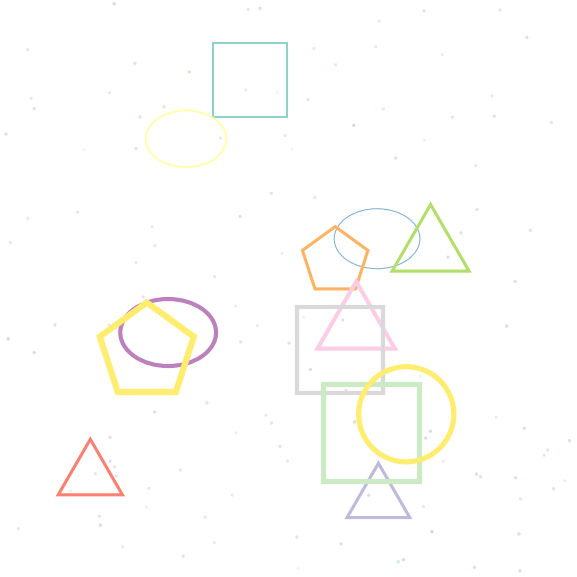[{"shape": "square", "thickness": 1, "radius": 0.32, "center": [0.433, 0.861]}, {"shape": "oval", "thickness": 1, "radius": 0.35, "center": [0.322, 0.759]}, {"shape": "triangle", "thickness": 1.5, "radius": 0.31, "center": [0.655, 0.134]}, {"shape": "triangle", "thickness": 1.5, "radius": 0.32, "center": [0.156, 0.174]}, {"shape": "oval", "thickness": 0.5, "radius": 0.37, "center": [0.653, 0.586]}, {"shape": "pentagon", "thickness": 1.5, "radius": 0.3, "center": [0.58, 0.547]}, {"shape": "triangle", "thickness": 1.5, "radius": 0.38, "center": [0.746, 0.568]}, {"shape": "triangle", "thickness": 2, "radius": 0.39, "center": [0.617, 0.434]}, {"shape": "square", "thickness": 2, "radius": 0.37, "center": [0.589, 0.394]}, {"shape": "oval", "thickness": 2, "radius": 0.41, "center": [0.291, 0.423]}, {"shape": "square", "thickness": 2.5, "radius": 0.42, "center": [0.643, 0.25]}, {"shape": "pentagon", "thickness": 3, "radius": 0.43, "center": [0.254, 0.39]}, {"shape": "circle", "thickness": 2.5, "radius": 0.41, "center": [0.703, 0.282]}]